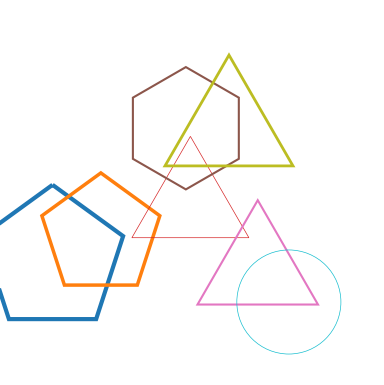[{"shape": "pentagon", "thickness": 3, "radius": 0.96, "center": [0.136, 0.327]}, {"shape": "pentagon", "thickness": 2.5, "radius": 0.81, "center": [0.262, 0.39]}, {"shape": "triangle", "thickness": 0.5, "radius": 0.88, "center": [0.495, 0.47]}, {"shape": "hexagon", "thickness": 1.5, "radius": 0.79, "center": [0.483, 0.667]}, {"shape": "triangle", "thickness": 1.5, "radius": 0.9, "center": [0.669, 0.299]}, {"shape": "triangle", "thickness": 2, "radius": 0.96, "center": [0.595, 0.665]}, {"shape": "circle", "thickness": 0.5, "radius": 0.68, "center": [0.75, 0.216]}]